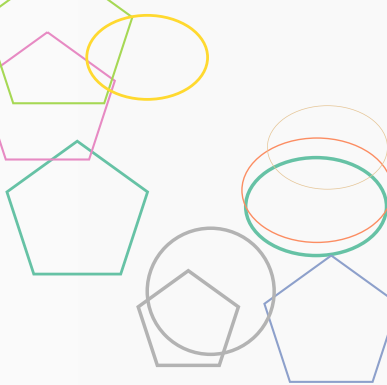[{"shape": "pentagon", "thickness": 2, "radius": 0.95, "center": [0.199, 0.442]}, {"shape": "oval", "thickness": 2.5, "radius": 0.91, "center": [0.816, 0.463]}, {"shape": "oval", "thickness": 1, "radius": 0.97, "center": [0.818, 0.506]}, {"shape": "pentagon", "thickness": 1.5, "radius": 0.91, "center": [0.855, 0.155]}, {"shape": "pentagon", "thickness": 1.5, "radius": 0.91, "center": [0.122, 0.734]}, {"shape": "pentagon", "thickness": 1.5, "radius": 1.0, "center": [0.152, 0.893]}, {"shape": "oval", "thickness": 2, "radius": 0.78, "center": [0.38, 0.851]}, {"shape": "oval", "thickness": 0.5, "radius": 0.77, "center": [0.845, 0.617]}, {"shape": "pentagon", "thickness": 2.5, "radius": 0.68, "center": [0.486, 0.161]}, {"shape": "circle", "thickness": 2.5, "radius": 0.82, "center": [0.544, 0.243]}]